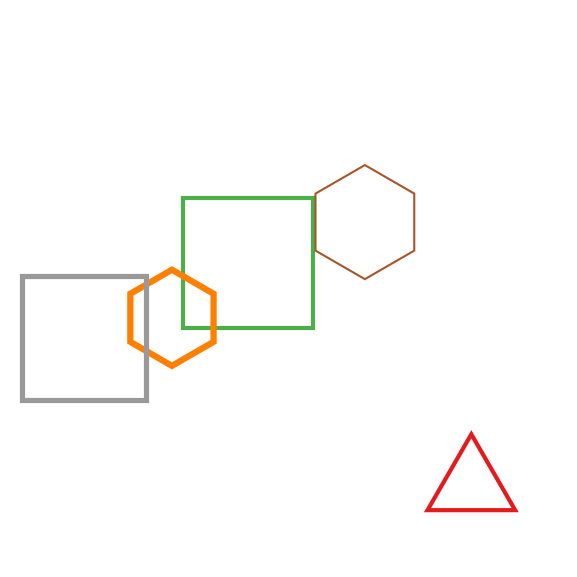[{"shape": "triangle", "thickness": 2, "radius": 0.44, "center": [0.816, 0.16]}, {"shape": "square", "thickness": 2, "radius": 0.56, "center": [0.429, 0.544]}, {"shape": "hexagon", "thickness": 3, "radius": 0.42, "center": [0.298, 0.449]}, {"shape": "hexagon", "thickness": 1, "radius": 0.49, "center": [0.632, 0.615]}, {"shape": "square", "thickness": 2.5, "radius": 0.54, "center": [0.146, 0.414]}]